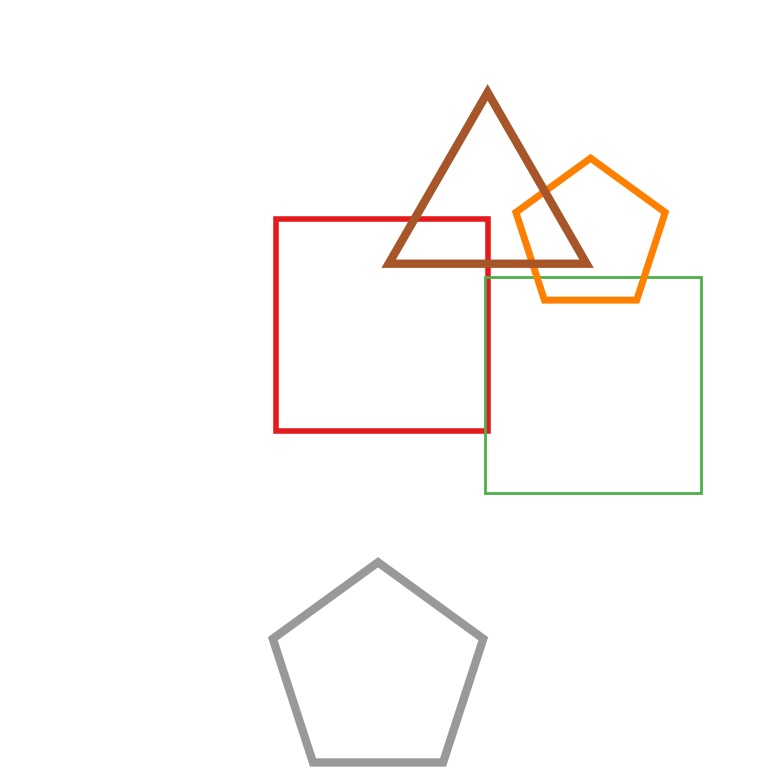[{"shape": "square", "thickness": 2, "radius": 0.69, "center": [0.496, 0.578]}, {"shape": "square", "thickness": 1, "radius": 0.7, "center": [0.77, 0.5]}, {"shape": "pentagon", "thickness": 2.5, "radius": 0.51, "center": [0.767, 0.693]}, {"shape": "triangle", "thickness": 3, "radius": 0.74, "center": [0.633, 0.732]}, {"shape": "pentagon", "thickness": 3, "radius": 0.72, "center": [0.491, 0.126]}]